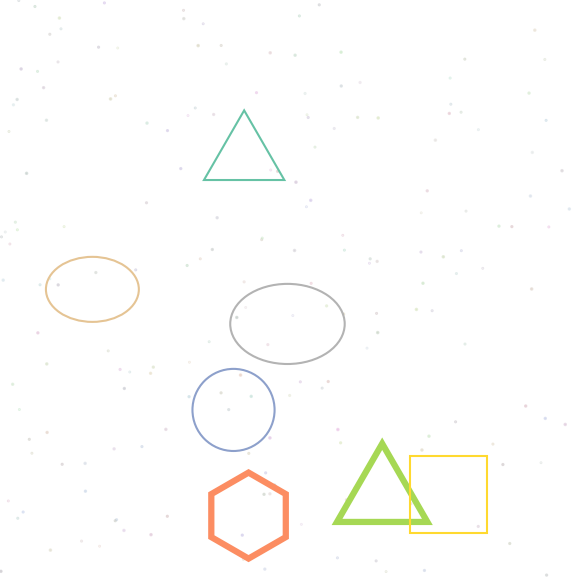[{"shape": "triangle", "thickness": 1, "radius": 0.4, "center": [0.423, 0.728]}, {"shape": "hexagon", "thickness": 3, "radius": 0.37, "center": [0.43, 0.106]}, {"shape": "circle", "thickness": 1, "radius": 0.36, "center": [0.404, 0.289]}, {"shape": "triangle", "thickness": 3, "radius": 0.45, "center": [0.662, 0.14]}, {"shape": "square", "thickness": 1, "radius": 0.33, "center": [0.777, 0.142]}, {"shape": "oval", "thickness": 1, "radius": 0.4, "center": [0.16, 0.498]}, {"shape": "oval", "thickness": 1, "radius": 0.5, "center": [0.498, 0.438]}]